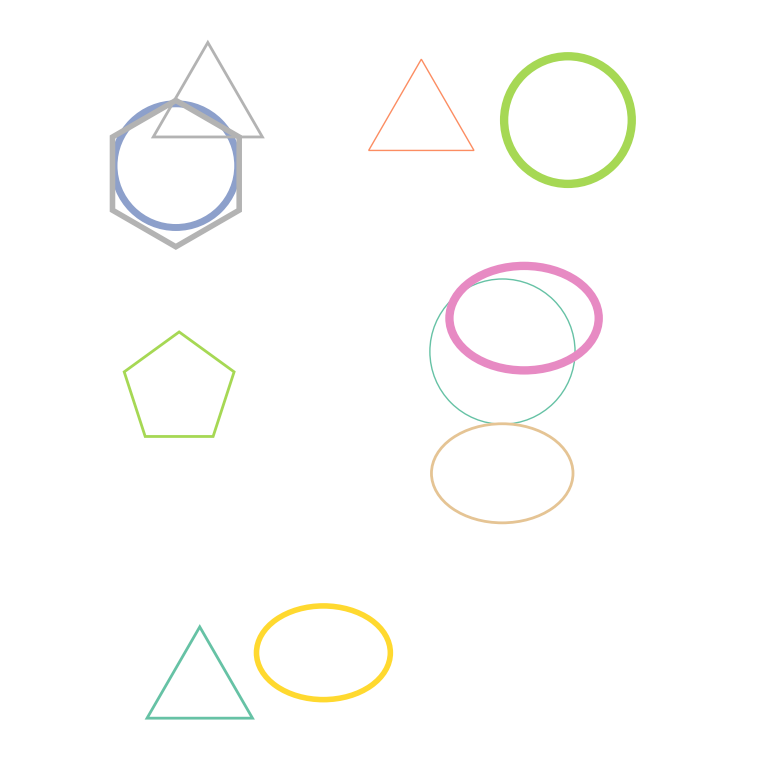[{"shape": "triangle", "thickness": 1, "radius": 0.4, "center": [0.259, 0.107]}, {"shape": "circle", "thickness": 0.5, "radius": 0.47, "center": [0.653, 0.543]}, {"shape": "triangle", "thickness": 0.5, "radius": 0.39, "center": [0.547, 0.844]}, {"shape": "circle", "thickness": 2.5, "radius": 0.4, "center": [0.228, 0.785]}, {"shape": "oval", "thickness": 3, "radius": 0.48, "center": [0.681, 0.587]}, {"shape": "circle", "thickness": 3, "radius": 0.41, "center": [0.738, 0.844]}, {"shape": "pentagon", "thickness": 1, "radius": 0.38, "center": [0.233, 0.494]}, {"shape": "oval", "thickness": 2, "radius": 0.43, "center": [0.42, 0.152]}, {"shape": "oval", "thickness": 1, "radius": 0.46, "center": [0.652, 0.385]}, {"shape": "triangle", "thickness": 1, "radius": 0.41, "center": [0.27, 0.863]}, {"shape": "hexagon", "thickness": 2, "radius": 0.47, "center": [0.228, 0.775]}]